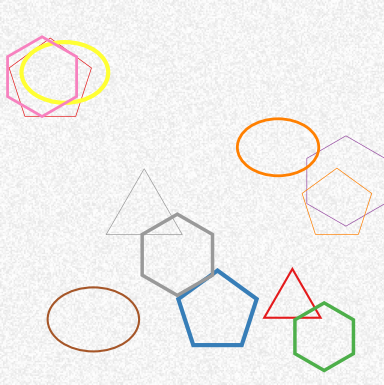[{"shape": "pentagon", "thickness": 0.5, "radius": 0.56, "center": [0.131, 0.789]}, {"shape": "triangle", "thickness": 1.5, "radius": 0.42, "center": [0.759, 0.217]}, {"shape": "pentagon", "thickness": 3, "radius": 0.54, "center": [0.565, 0.19]}, {"shape": "hexagon", "thickness": 2.5, "radius": 0.44, "center": [0.842, 0.125]}, {"shape": "hexagon", "thickness": 0.5, "radius": 0.59, "center": [0.899, 0.53]}, {"shape": "pentagon", "thickness": 0.5, "radius": 0.48, "center": [0.875, 0.468]}, {"shape": "oval", "thickness": 2, "radius": 0.53, "center": [0.722, 0.617]}, {"shape": "oval", "thickness": 3, "radius": 0.56, "center": [0.169, 0.812]}, {"shape": "oval", "thickness": 1.5, "radius": 0.59, "center": [0.243, 0.17]}, {"shape": "hexagon", "thickness": 2, "radius": 0.52, "center": [0.109, 0.801]}, {"shape": "triangle", "thickness": 0.5, "radius": 0.57, "center": [0.375, 0.448]}, {"shape": "hexagon", "thickness": 2.5, "radius": 0.53, "center": [0.461, 0.338]}]